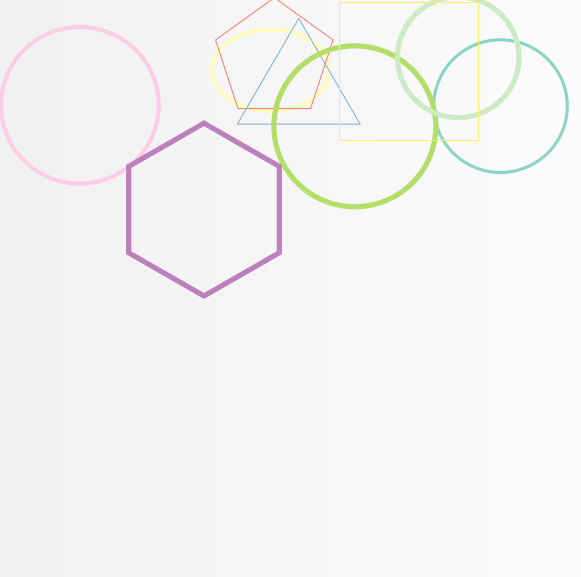[{"shape": "circle", "thickness": 1.5, "radius": 0.57, "center": [0.861, 0.815]}, {"shape": "oval", "thickness": 1.5, "radius": 0.5, "center": [0.465, 0.877]}, {"shape": "pentagon", "thickness": 0.5, "radius": 0.53, "center": [0.472, 0.897]}, {"shape": "triangle", "thickness": 0.5, "radius": 0.61, "center": [0.514, 0.845]}, {"shape": "circle", "thickness": 2.5, "radius": 0.7, "center": [0.61, 0.78]}, {"shape": "circle", "thickness": 2, "radius": 0.68, "center": [0.137, 0.817]}, {"shape": "hexagon", "thickness": 2.5, "radius": 0.75, "center": [0.351, 0.636]}, {"shape": "circle", "thickness": 2.5, "radius": 0.52, "center": [0.788, 0.9]}, {"shape": "square", "thickness": 0.5, "radius": 0.6, "center": [0.702, 0.876]}]